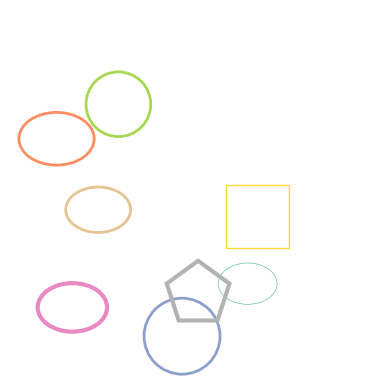[{"shape": "oval", "thickness": 0.5, "radius": 0.38, "center": [0.643, 0.263]}, {"shape": "oval", "thickness": 2, "radius": 0.49, "center": [0.147, 0.64]}, {"shape": "circle", "thickness": 2, "radius": 0.49, "center": [0.473, 0.127]}, {"shape": "oval", "thickness": 3, "radius": 0.45, "center": [0.188, 0.202]}, {"shape": "circle", "thickness": 2, "radius": 0.42, "center": [0.307, 0.729]}, {"shape": "square", "thickness": 1, "radius": 0.41, "center": [0.669, 0.438]}, {"shape": "oval", "thickness": 2, "radius": 0.42, "center": [0.255, 0.455]}, {"shape": "pentagon", "thickness": 3, "radius": 0.43, "center": [0.515, 0.237]}]